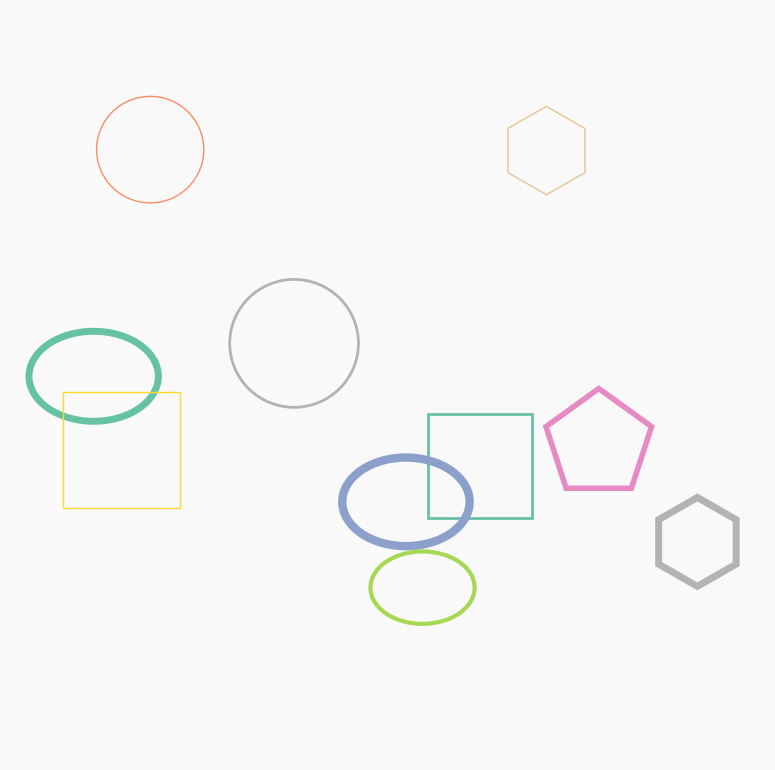[{"shape": "oval", "thickness": 2.5, "radius": 0.42, "center": [0.121, 0.511]}, {"shape": "square", "thickness": 1, "radius": 0.34, "center": [0.62, 0.395]}, {"shape": "circle", "thickness": 0.5, "radius": 0.35, "center": [0.194, 0.806]}, {"shape": "oval", "thickness": 3, "radius": 0.41, "center": [0.524, 0.348]}, {"shape": "pentagon", "thickness": 2, "radius": 0.36, "center": [0.773, 0.424]}, {"shape": "oval", "thickness": 1.5, "radius": 0.34, "center": [0.545, 0.237]}, {"shape": "square", "thickness": 0.5, "radius": 0.38, "center": [0.157, 0.415]}, {"shape": "hexagon", "thickness": 0.5, "radius": 0.29, "center": [0.705, 0.804]}, {"shape": "hexagon", "thickness": 2.5, "radius": 0.29, "center": [0.9, 0.296]}, {"shape": "circle", "thickness": 1, "radius": 0.42, "center": [0.379, 0.554]}]